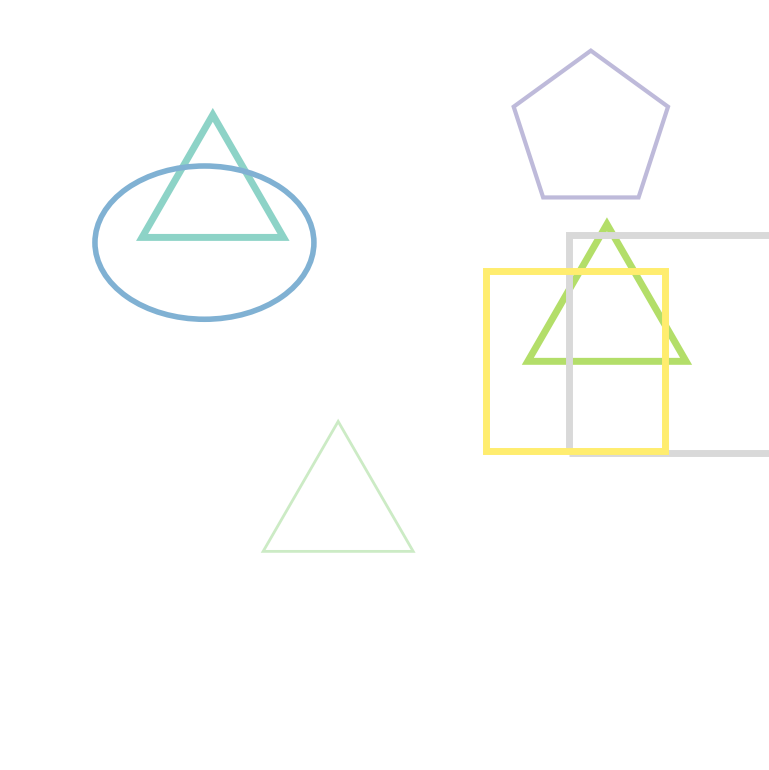[{"shape": "triangle", "thickness": 2.5, "radius": 0.53, "center": [0.276, 0.745]}, {"shape": "pentagon", "thickness": 1.5, "radius": 0.53, "center": [0.767, 0.829]}, {"shape": "oval", "thickness": 2, "radius": 0.71, "center": [0.265, 0.685]}, {"shape": "triangle", "thickness": 2.5, "radius": 0.59, "center": [0.788, 0.59]}, {"shape": "square", "thickness": 2.5, "radius": 0.71, "center": [0.881, 0.553]}, {"shape": "triangle", "thickness": 1, "radius": 0.56, "center": [0.439, 0.34]}, {"shape": "square", "thickness": 2.5, "radius": 0.58, "center": [0.747, 0.531]}]